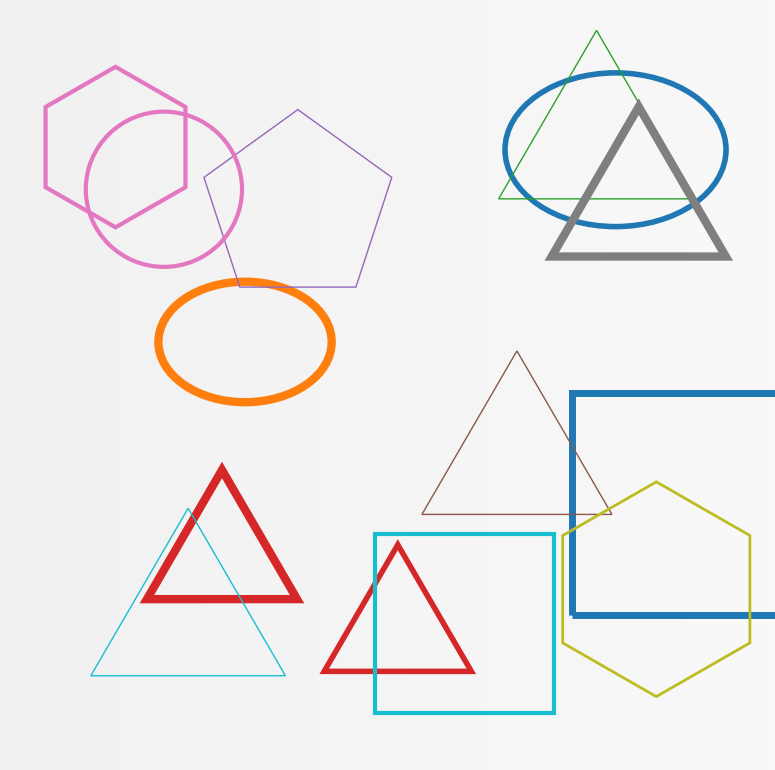[{"shape": "oval", "thickness": 2, "radius": 0.71, "center": [0.794, 0.806]}, {"shape": "square", "thickness": 2.5, "radius": 0.72, "center": [0.881, 0.345]}, {"shape": "oval", "thickness": 3, "radius": 0.56, "center": [0.316, 0.556]}, {"shape": "triangle", "thickness": 0.5, "radius": 0.73, "center": [0.77, 0.815]}, {"shape": "triangle", "thickness": 3, "radius": 0.56, "center": [0.286, 0.278]}, {"shape": "triangle", "thickness": 2, "radius": 0.55, "center": [0.513, 0.183]}, {"shape": "pentagon", "thickness": 0.5, "radius": 0.64, "center": [0.384, 0.73]}, {"shape": "triangle", "thickness": 0.5, "radius": 0.71, "center": [0.667, 0.403]}, {"shape": "hexagon", "thickness": 1.5, "radius": 0.52, "center": [0.149, 0.809]}, {"shape": "circle", "thickness": 1.5, "radius": 0.5, "center": [0.211, 0.754]}, {"shape": "triangle", "thickness": 3, "radius": 0.65, "center": [0.824, 0.732]}, {"shape": "hexagon", "thickness": 1, "radius": 0.7, "center": [0.847, 0.235]}, {"shape": "triangle", "thickness": 0.5, "radius": 0.73, "center": [0.243, 0.195]}, {"shape": "square", "thickness": 1.5, "radius": 0.58, "center": [0.599, 0.19]}]